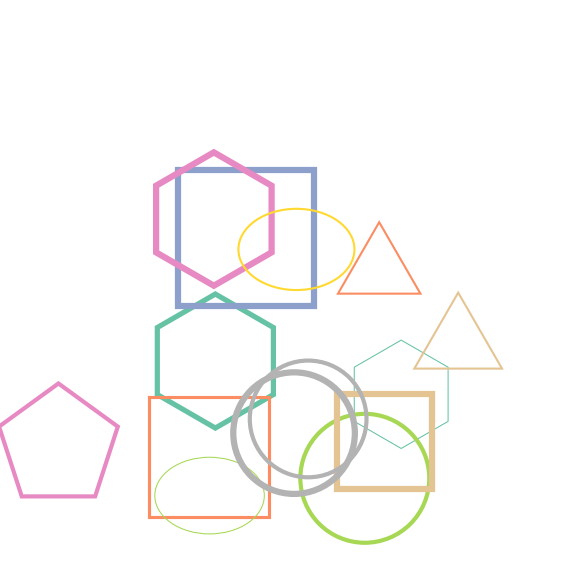[{"shape": "hexagon", "thickness": 2.5, "radius": 0.58, "center": [0.373, 0.374]}, {"shape": "hexagon", "thickness": 0.5, "radius": 0.47, "center": [0.695, 0.316]}, {"shape": "square", "thickness": 1.5, "radius": 0.52, "center": [0.362, 0.208]}, {"shape": "triangle", "thickness": 1, "radius": 0.41, "center": [0.657, 0.532]}, {"shape": "square", "thickness": 3, "radius": 0.59, "center": [0.425, 0.588]}, {"shape": "pentagon", "thickness": 2, "radius": 0.54, "center": [0.101, 0.227]}, {"shape": "hexagon", "thickness": 3, "radius": 0.58, "center": [0.37, 0.62]}, {"shape": "circle", "thickness": 2, "radius": 0.56, "center": [0.632, 0.171]}, {"shape": "oval", "thickness": 0.5, "radius": 0.47, "center": [0.363, 0.141]}, {"shape": "oval", "thickness": 1, "radius": 0.5, "center": [0.513, 0.567]}, {"shape": "square", "thickness": 3, "radius": 0.41, "center": [0.665, 0.235]}, {"shape": "triangle", "thickness": 1, "radius": 0.44, "center": [0.793, 0.405]}, {"shape": "circle", "thickness": 3, "radius": 0.53, "center": [0.509, 0.249]}, {"shape": "circle", "thickness": 2, "radius": 0.51, "center": [0.534, 0.274]}]